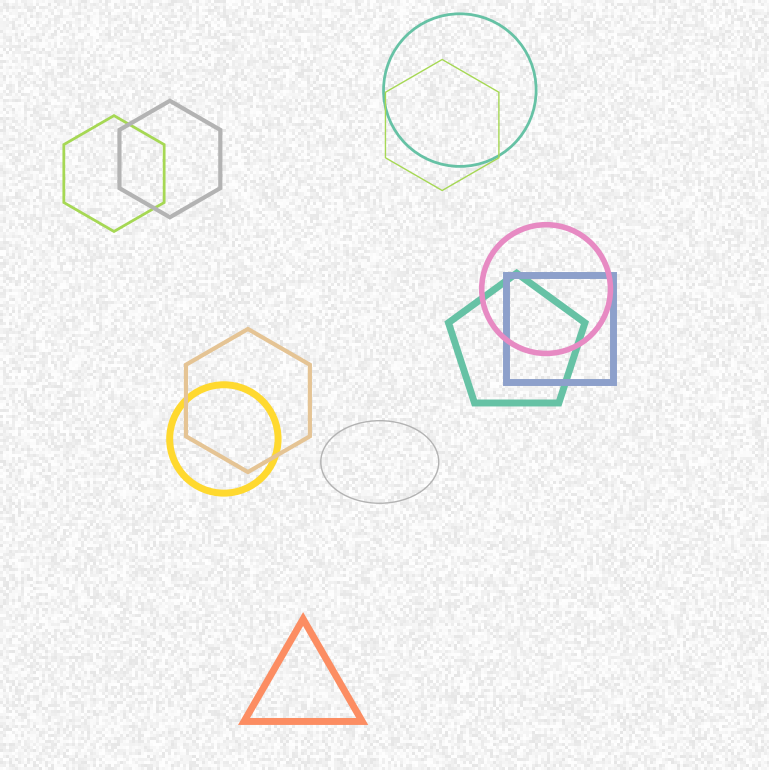[{"shape": "circle", "thickness": 1, "radius": 0.5, "center": [0.597, 0.883]}, {"shape": "pentagon", "thickness": 2.5, "radius": 0.47, "center": [0.671, 0.552]}, {"shape": "triangle", "thickness": 2.5, "radius": 0.44, "center": [0.394, 0.107]}, {"shape": "square", "thickness": 2.5, "radius": 0.35, "center": [0.727, 0.573]}, {"shape": "circle", "thickness": 2, "radius": 0.42, "center": [0.709, 0.625]}, {"shape": "hexagon", "thickness": 0.5, "radius": 0.43, "center": [0.574, 0.838]}, {"shape": "hexagon", "thickness": 1, "radius": 0.38, "center": [0.148, 0.775]}, {"shape": "circle", "thickness": 2.5, "radius": 0.35, "center": [0.291, 0.43]}, {"shape": "hexagon", "thickness": 1.5, "radius": 0.46, "center": [0.322, 0.48]}, {"shape": "oval", "thickness": 0.5, "radius": 0.38, "center": [0.493, 0.4]}, {"shape": "hexagon", "thickness": 1.5, "radius": 0.38, "center": [0.221, 0.793]}]